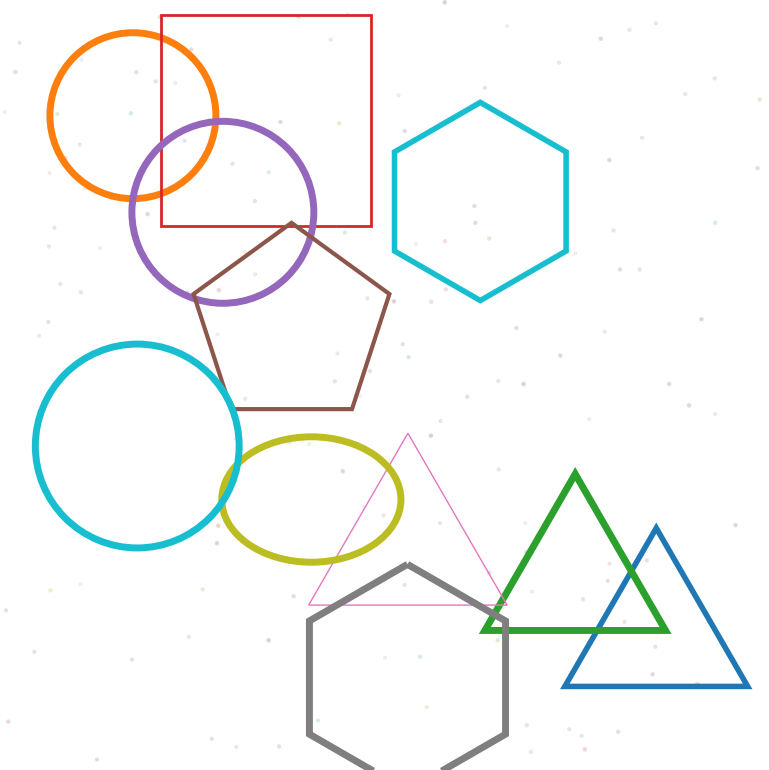[{"shape": "triangle", "thickness": 2, "radius": 0.69, "center": [0.852, 0.177]}, {"shape": "circle", "thickness": 2.5, "radius": 0.54, "center": [0.173, 0.85]}, {"shape": "triangle", "thickness": 2.5, "radius": 0.68, "center": [0.747, 0.249]}, {"shape": "square", "thickness": 1, "radius": 0.68, "center": [0.346, 0.844]}, {"shape": "circle", "thickness": 2.5, "radius": 0.59, "center": [0.289, 0.724]}, {"shape": "pentagon", "thickness": 1.5, "radius": 0.67, "center": [0.379, 0.577]}, {"shape": "triangle", "thickness": 0.5, "radius": 0.74, "center": [0.53, 0.289]}, {"shape": "hexagon", "thickness": 2.5, "radius": 0.74, "center": [0.529, 0.12]}, {"shape": "oval", "thickness": 2.5, "radius": 0.58, "center": [0.404, 0.351]}, {"shape": "circle", "thickness": 2.5, "radius": 0.66, "center": [0.178, 0.421]}, {"shape": "hexagon", "thickness": 2, "radius": 0.64, "center": [0.624, 0.738]}]